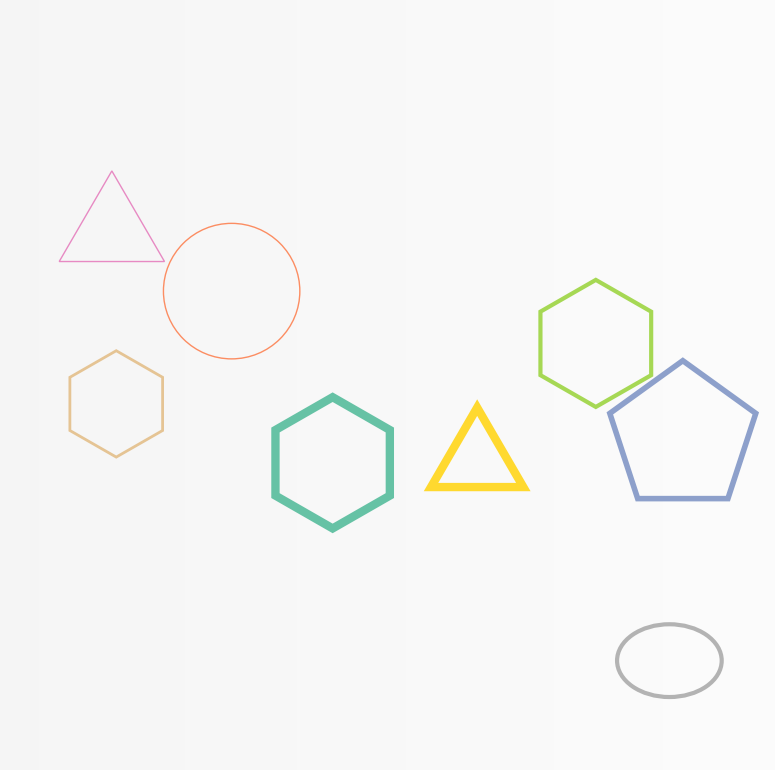[{"shape": "hexagon", "thickness": 3, "radius": 0.43, "center": [0.429, 0.399]}, {"shape": "circle", "thickness": 0.5, "radius": 0.44, "center": [0.299, 0.622]}, {"shape": "pentagon", "thickness": 2, "radius": 0.5, "center": [0.881, 0.433]}, {"shape": "triangle", "thickness": 0.5, "radius": 0.39, "center": [0.144, 0.7]}, {"shape": "hexagon", "thickness": 1.5, "radius": 0.41, "center": [0.769, 0.554]}, {"shape": "triangle", "thickness": 3, "radius": 0.34, "center": [0.616, 0.402]}, {"shape": "hexagon", "thickness": 1, "radius": 0.35, "center": [0.15, 0.475]}, {"shape": "oval", "thickness": 1.5, "radius": 0.34, "center": [0.864, 0.142]}]